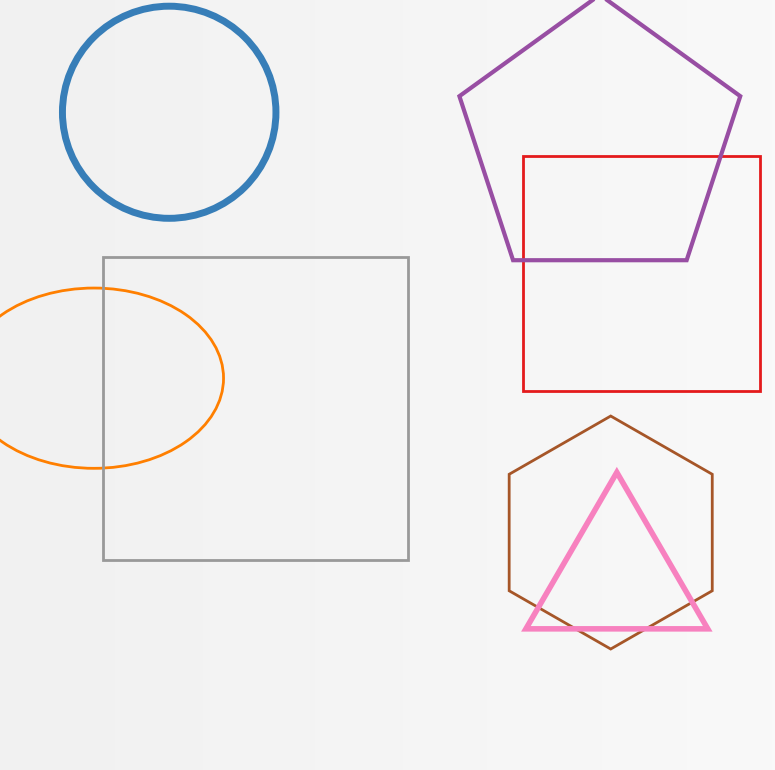[{"shape": "square", "thickness": 1, "radius": 0.76, "center": [0.828, 0.645]}, {"shape": "circle", "thickness": 2.5, "radius": 0.69, "center": [0.218, 0.854]}, {"shape": "pentagon", "thickness": 1.5, "radius": 0.95, "center": [0.774, 0.816]}, {"shape": "oval", "thickness": 1, "radius": 0.84, "center": [0.121, 0.509]}, {"shape": "hexagon", "thickness": 1, "radius": 0.76, "center": [0.788, 0.308]}, {"shape": "triangle", "thickness": 2, "radius": 0.68, "center": [0.796, 0.251]}, {"shape": "square", "thickness": 1, "radius": 0.98, "center": [0.33, 0.469]}]